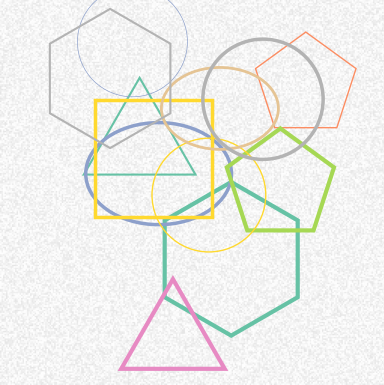[{"shape": "triangle", "thickness": 1.5, "radius": 0.84, "center": [0.363, 0.63]}, {"shape": "hexagon", "thickness": 3, "radius": 1.0, "center": [0.601, 0.328]}, {"shape": "pentagon", "thickness": 1, "radius": 0.69, "center": [0.794, 0.779]}, {"shape": "oval", "thickness": 2.5, "radius": 0.95, "center": [0.412, 0.549]}, {"shape": "circle", "thickness": 0.5, "radius": 0.71, "center": [0.344, 0.891]}, {"shape": "triangle", "thickness": 3, "radius": 0.78, "center": [0.449, 0.12]}, {"shape": "pentagon", "thickness": 3, "radius": 0.73, "center": [0.728, 0.52]}, {"shape": "circle", "thickness": 1, "radius": 0.74, "center": [0.543, 0.493]}, {"shape": "square", "thickness": 2.5, "radius": 0.76, "center": [0.399, 0.587]}, {"shape": "oval", "thickness": 2, "radius": 0.76, "center": [0.571, 0.718]}, {"shape": "hexagon", "thickness": 1.5, "radius": 0.9, "center": [0.286, 0.796]}, {"shape": "circle", "thickness": 2.5, "radius": 0.78, "center": [0.683, 0.742]}]